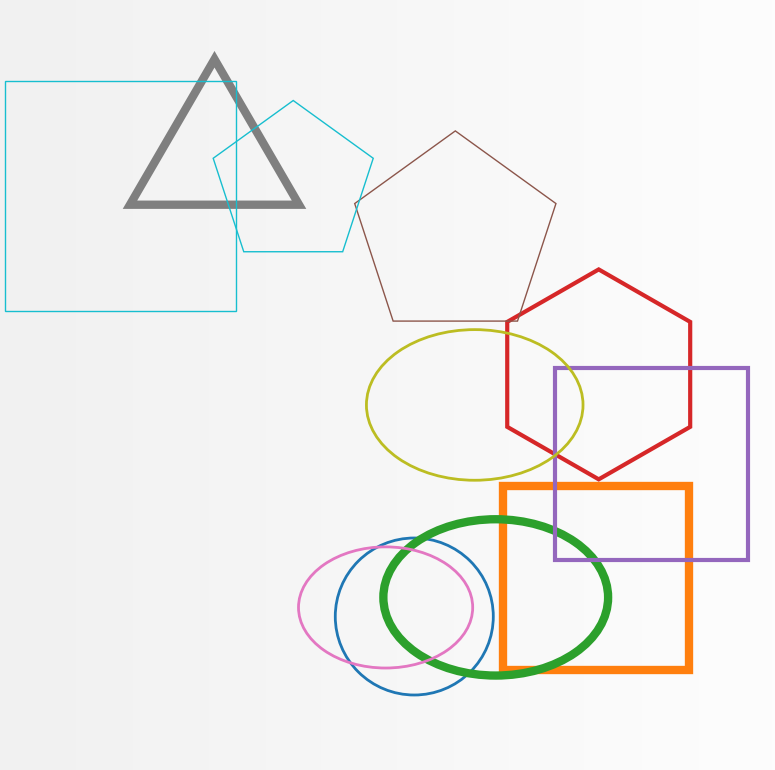[{"shape": "circle", "thickness": 1, "radius": 0.51, "center": [0.535, 0.199]}, {"shape": "square", "thickness": 3, "radius": 0.6, "center": [0.769, 0.249]}, {"shape": "oval", "thickness": 3, "radius": 0.72, "center": [0.64, 0.224]}, {"shape": "hexagon", "thickness": 1.5, "radius": 0.68, "center": [0.773, 0.514]}, {"shape": "square", "thickness": 1.5, "radius": 0.62, "center": [0.841, 0.398]}, {"shape": "pentagon", "thickness": 0.5, "radius": 0.68, "center": [0.588, 0.693]}, {"shape": "oval", "thickness": 1, "radius": 0.56, "center": [0.498, 0.211]}, {"shape": "triangle", "thickness": 3, "radius": 0.63, "center": [0.277, 0.797]}, {"shape": "oval", "thickness": 1, "radius": 0.7, "center": [0.613, 0.474]}, {"shape": "square", "thickness": 0.5, "radius": 0.75, "center": [0.155, 0.745]}, {"shape": "pentagon", "thickness": 0.5, "radius": 0.54, "center": [0.378, 0.761]}]